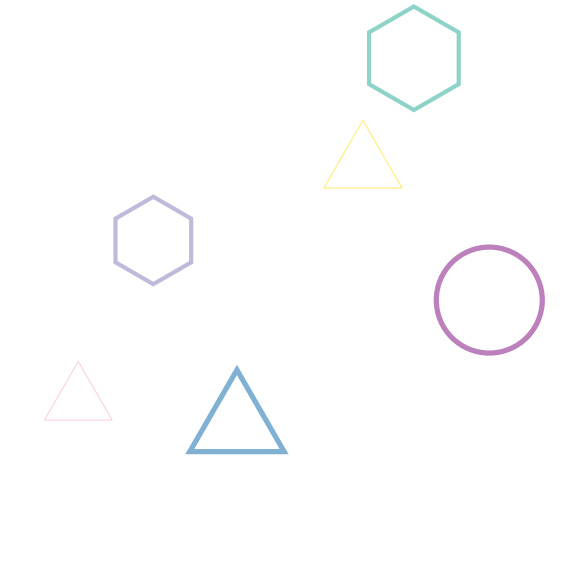[{"shape": "hexagon", "thickness": 2, "radius": 0.45, "center": [0.717, 0.898]}, {"shape": "hexagon", "thickness": 2, "radius": 0.38, "center": [0.266, 0.583]}, {"shape": "triangle", "thickness": 2.5, "radius": 0.47, "center": [0.41, 0.264]}, {"shape": "triangle", "thickness": 0.5, "radius": 0.34, "center": [0.136, 0.306]}, {"shape": "circle", "thickness": 2.5, "radius": 0.46, "center": [0.847, 0.48]}, {"shape": "triangle", "thickness": 0.5, "radius": 0.39, "center": [0.628, 0.713]}]